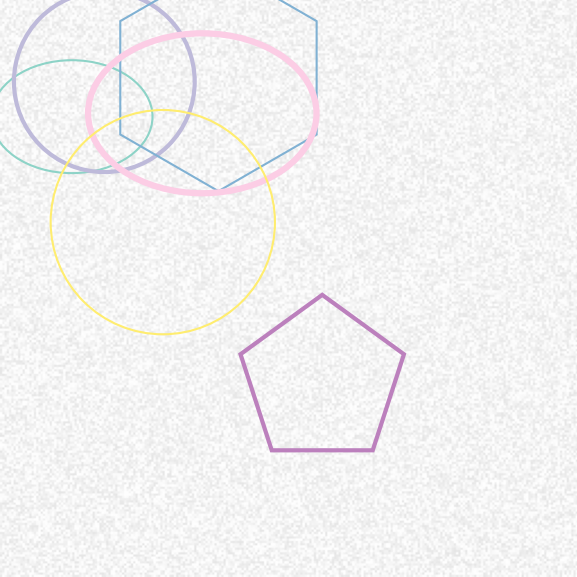[{"shape": "oval", "thickness": 1, "radius": 0.7, "center": [0.124, 0.797]}, {"shape": "circle", "thickness": 2, "radius": 0.78, "center": [0.181, 0.858]}, {"shape": "hexagon", "thickness": 1, "radius": 0.98, "center": [0.378, 0.864]}, {"shape": "oval", "thickness": 3, "radius": 0.99, "center": [0.35, 0.803]}, {"shape": "pentagon", "thickness": 2, "radius": 0.74, "center": [0.558, 0.34]}, {"shape": "circle", "thickness": 1, "radius": 0.97, "center": [0.282, 0.614]}]